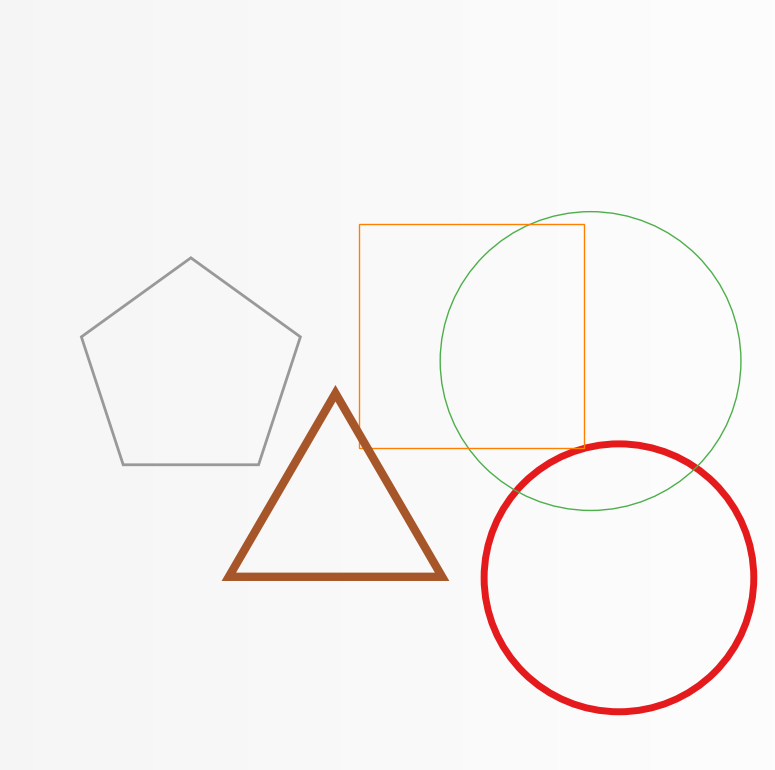[{"shape": "circle", "thickness": 2.5, "radius": 0.87, "center": [0.799, 0.25]}, {"shape": "circle", "thickness": 0.5, "radius": 0.97, "center": [0.762, 0.531]}, {"shape": "square", "thickness": 0.5, "radius": 0.73, "center": [0.608, 0.564]}, {"shape": "triangle", "thickness": 3, "radius": 0.79, "center": [0.433, 0.33]}, {"shape": "pentagon", "thickness": 1, "radius": 0.74, "center": [0.246, 0.517]}]